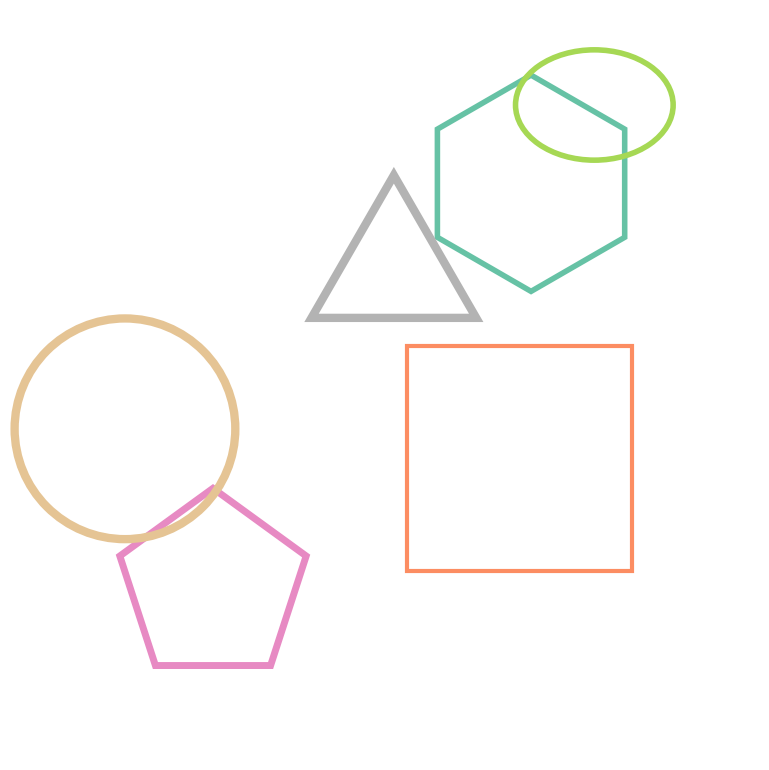[{"shape": "hexagon", "thickness": 2, "radius": 0.7, "center": [0.69, 0.762]}, {"shape": "square", "thickness": 1.5, "radius": 0.73, "center": [0.675, 0.404]}, {"shape": "pentagon", "thickness": 2.5, "radius": 0.64, "center": [0.277, 0.239]}, {"shape": "oval", "thickness": 2, "radius": 0.51, "center": [0.772, 0.864]}, {"shape": "circle", "thickness": 3, "radius": 0.72, "center": [0.162, 0.443]}, {"shape": "triangle", "thickness": 3, "radius": 0.62, "center": [0.512, 0.649]}]